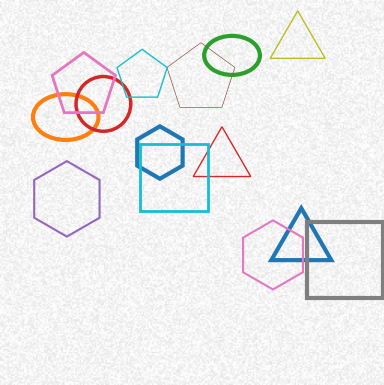[{"shape": "triangle", "thickness": 3, "radius": 0.45, "center": [0.783, 0.369]}, {"shape": "hexagon", "thickness": 3, "radius": 0.34, "center": [0.415, 0.604]}, {"shape": "oval", "thickness": 3, "radius": 0.43, "center": [0.171, 0.696]}, {"shape": "oval", "thickness": 3, "radius": 0.36, "center": [0.603, 0.856]}, {"shape": "triangle", "thickness": 1, "radius": 0.43, "center": [0.577, 0.585]}, {"shape": "circle", "thickness": 2.5, "radius": 0.36, "center": [0.269, 0.73]}, {"shape": "hexagon", "thickness": 1.5, "radius": 0.49, "center": [0.174, 0.483]}, {"shape": "pentagon", "thickness": 0.5, "radius": 0.46, "center": [0.522, 0.796]}, {"shape": "pentagon", "thickness": 2, "radius": 0.43, "center": [0.218, 0.777]}, {"shape": "hexagon", "thickness": 1.5, "radius": 0.45, "center": [0.709, 0.338]}, {"shape": "square", "thickness": 3, "radius": 0.5, "center": [0.897, 0.325]}, {"shape": "triangle", "thickness": 1, "radius": 0.41, "center": [0.773, 0.89]}, {"shape": "square", "thickness": 2, "radius": 0.44, "center": [0.451, 0.539]}, {"shape": "pentagon", "thickness": 1, "radius": 0.34, "center": [0.369, 0.803]}]